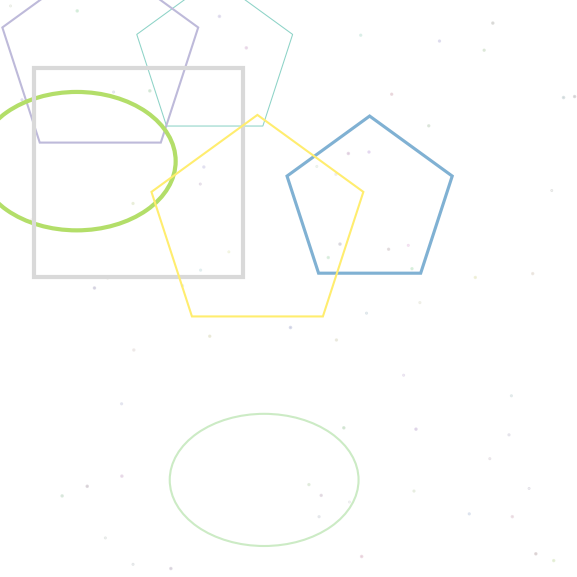[{"shape": "pentagon", "thickness": 0.5, "radius": 0.71, "center": [0.372, 0.896]}, {"shape": "pentagon", "thickness": 1, "radius": 0.89, "center": [0.174, 0.896]}, {"shape": "pentagon", "thickness": 1.5, "radius": 0.75, "center": [0.64, 0.648]}, {"shape": "oval", "thickness": 2, "radius": 0.86, "center": [0.133, 0.72]}, {"shape": "square", "thickness": 2, "radius": 0.9, "center": [0.24, 0.701]}, {"shape": "oval", "thickness": 1, "radius": 0.82, "center": [0.457, 0.168]}, {"shape": "pentagon", "thickness": 1, "radius": 0.96, "center": [0.446, 0.607]}]